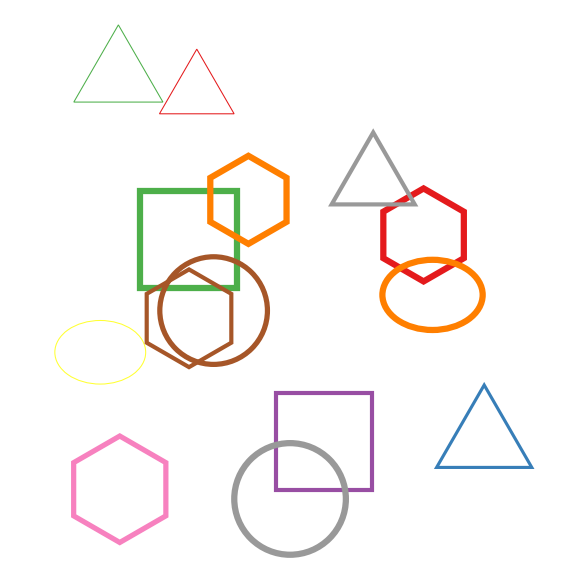[{"shape": "hexagon", "thickness": 3, "radius": 0.4, "center": [0.733, 0.592]}, {"shape": "triangle", "thickness": 0.5, "radius": 0.37, "center": [0.341, 0.839]}, {"shape": "triangle", "thickness": 1.5, "radius": 0.48, "center": [0.838, 0.237]}, {"shape": "square", "thickness": 3, "radius": 0.42, "center": [0.327, 0.584]}, {"shape": "triangle", "thickness": 0.5, "radius": 0.45, "center": [0.205, 0.867]}, {"shape": "square", "thickness": 2, "radius": 0.42, "center": [0.562, 0.235]}, {"shape": "oval", "thickness": 3, "radius": 0.43, "center": [0.749, 0.488]}, {"shape": "hexagon", "thickness": 3, "radius": 0.38, "center": [0.43, 0.653]}, {"shape": "oval", "thickness": 0.5, "radius": 0.39, "center": [0.174, 0.389]}, {"shape": "circle", "thickness": 2.5, "radius": 0.47, "center": [0.37, 0.461]}, {"shape": "hexagon", "thickness": 2, "radius": 0.42, "center": [0.327, 0.448]}, {"shape": "hexagon", "thickness": 2.5, "radius": 0.46, "center": [0.207, 0.152]}, {"shape": "circle", "thickness": 3, "radius": 0.48, "center": [0.502, 0.135]}, {"shape": "triangle", "thickness": 2, "radius": 0.42, "center": [0.646, 0.687]}]